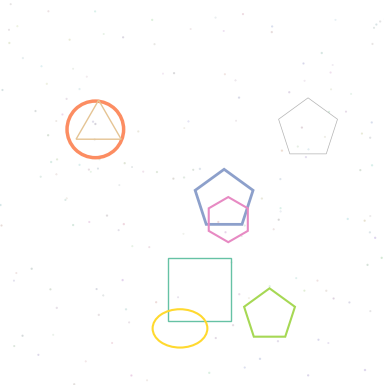[{"shape": "square", "thickness": 1, "radius": 0.41, "center": [0.518, 0.247]}, {"shape": "circle", "thickness": 2.5, "radius": 0.37, "center": [0.248, 0.664]}, {"shape": "pentagon", "thickness": 2, "radius": 0.4, "center": [0.582, 0.481]}, {"shape": "hexagon", "thickness": 1.5, "radius": 0.29, "center": [0.593, 0.43]}, {"shape": "pentagon", "thickness": 1.5, "radius": 0.35, "center": [0.7, 0.182]}, {"shape": "oval", "thickness": 1.5, "radius": 0.36, "center": [0.468, 0.147]}, {"shape": "triangle", "thickness": 1, "radius": 0.34, "center": [0.256, 0.672]}, {"shape": "pentagon", "thickness": 0.5, "radius": 0.4, "center": [0.8, 0.665]}]